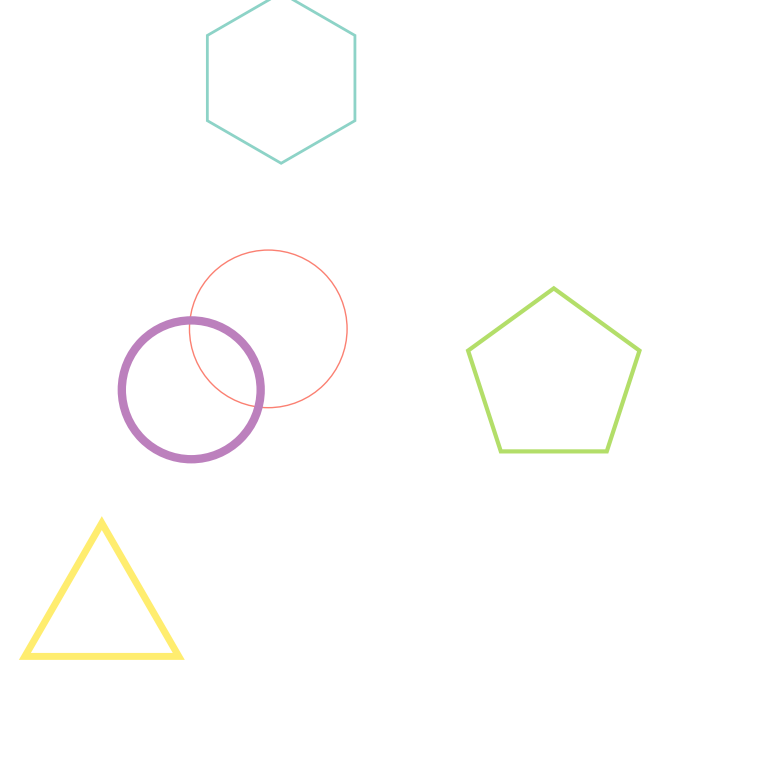[{"shape": "hexagon", "thickness": 1, "radius": 0.55, "center": [0.365, 0.899]}, {"shape": "circle", "thickness": 0.5, "radius": 0.51, "center": [0.348, 0.573]}, {"shape": "pentagon", "thickness": 1.5, "radius": 0.59, "center": [0.719, 0.508]}, {"shape": "circle", "thickness": 3, "radius": 0.45, "center": [0.248, 0.494]}, {"shape": "triangle", "thickness": 2.5, "radius": 0.58, "center": [0.132, 0.205]}]